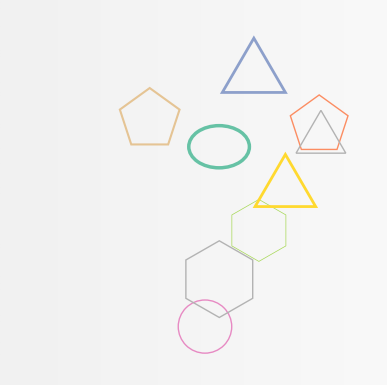[{"shape": "oval", "thickness": 2.5, "radius": 0.39, "center": [0.565, 0.619]}, {"shape": "pentagon", "thickness": 1, "radius": 0.39, "center": [0.824, 0.675]}, {"shape": "triangle", "thickness": 2, "radius": 0.47, "center": [0.655, 0.807]}, {"shape": "circle", "thickness": 1, "radius": 0.35, "center": [0.529, 0.152]}, {"shape": "hexagon", "thickness": 0.5, "radius": 0.4, "center": [0.668, 0.402]}, {"shape": "triangle", "thickness": 2, "radius": 0.45, "center": [0.736, 0.509]}, {"shape": "pentagon", "thickness": 1.5, "radius": 0.4, "center": [0.386, 0.69]}, {"shape": "triangle", "thickness": 1, "radius": 0.37, "center": [0.828, 0.639]}, {"shape": "hexagon", "thickness": 1, "radius": 0.5, "center": [0.566, 0.275]}]